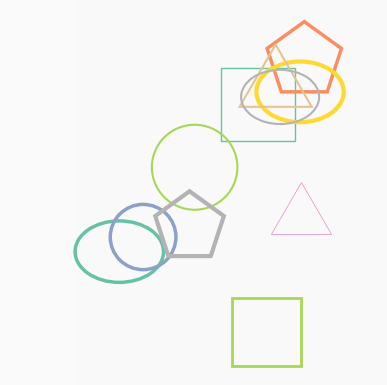[{"shape": "oval", "thickness": 2.5, "radius": 0.57, "center": [0.308, 0.346]}, {"shape": "square", "thickness": 1, "radius": 0.48, "center": [0.666, 0.729]}, {"shape": "pentagon", "thickness": 2.5, "radius": 0.5, "center": [0.785, 0.843]}, {"shape": "circle", "thickness": 2.5, "radius": 0.42, "center": [0.369, 0.384]}, {"shape": "triangle", "thickness": 0.5, "radius": 0.45, "center": [0.778, 0.436]}, {"shape": "circle", "thickness": 1.5, "radius": 0.55, "center": [0.502, 0.566]}, {"shape": "square", "thickness": 2, "radius": 0.45, "center": [0.688, 0.138]}, {"shape": "oval", "thickness": 3, "radius": 0.56, "center": [0.774, 0.762]}, {"shape": "triangle", "thickness": 1.5, "radius": 0.54, "center": [0.711, 0.776]}, {"shape": "pentagon", "thickness": 3, "radius": 0.47, "center": [0.489, 0.41]}, {"shape": "oval", "thickness": 1.5, "radius": 0.5, "center": [0.723, 0.748]}]